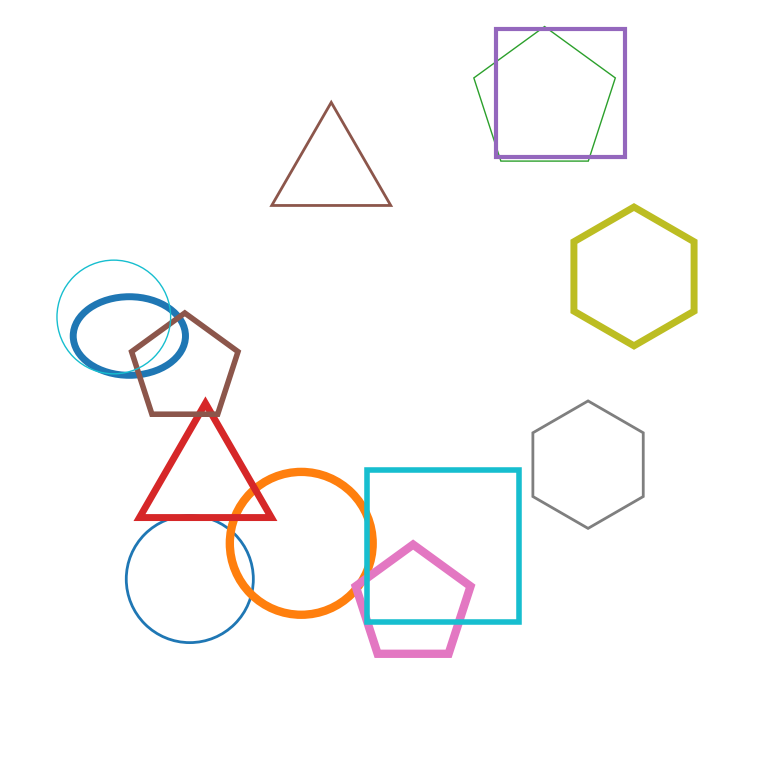[{"shape": "circle", "thickness": 1, "radius": 0.41, "center": [0.246, 0.248]}, {"shape": "oval", "thickness": 2.5, "radius": 0.36, "center": [0.168, 0.564]}, {"shape": "circle", "thickness": 3, "radius": 0.46, "center": [0.391, 0.294]}, {"shape": "pentagon", "thickness": 0.5, "radius": 0.48, "center": [0.707, 0.869]}, {"shape": "triangle", "thickness": 2.5, "radius": 0.49, "center": [0.267, 0.377]}, {"shape": "square", "thickness": 1.5, "radius": 0.42, "center": [0.728, 0.879]}, {"shape": "triangle", "thickness": 1, "radius": 0.45, "center": [0.43, 0.778]}, {"shape": "pentagon", "thickness": 2, "radius": 0.36, "center": [0.24, 0.521]}, {"shape": "pentagon", "thickness": 3, "radius": 0.39, "center": [0.537, 0.214]}, {"shape": "hexagon", "thickness": 1, "radius": 0.41, "center": [0.764, 0.397]}, {"shape": "hexagon", "thickness": 2.5, "radius": 0.45, "center": [0.823, 0.641]}, {"shape": "square", "thickness": 2, "radius": 0.49, "center": [0.576, 0.29]}, {"shape": "circle", "thickness": 0.5, "radius": 0.37, "center": [0.148, 0.588]}]